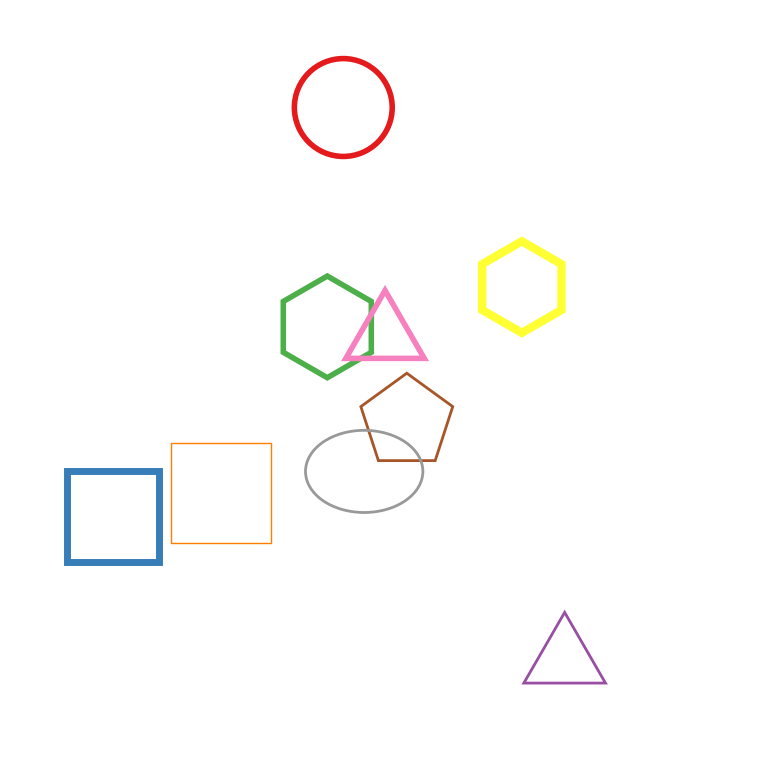[{"shape": "circle", "thickness": 2, "radius": 0.32, "center": [0.446, 0.86]}, {"shape": "square", "thickness": 2.5, "radius": 0.3, "center": [0.147, 0.329]}, {"shape": "hexagon", "thickness": 2, "radius": 0.33, "center": [0.425, 0.575]}, {"shape": "triangle", "thickness": 1, "radius": 0.31, "center": [0.733, 0.143]}, {"shape": "square", "thickness": 0.5, "radius": 0.32, "center": [0.287, 0.359]}, {"shape": "hexagon", "thickness": 3, "radius": 0.3, "center": [0.678, 0.627]}, {"shape": "pentagon", "thickness": 1, "radius": 0.31, "center": [0.528, 0.453]}, {"shape": "triangle", "thickness": 2, "radius": 0.29, "center": [0.5, 0.564]}, {"shape": "oval", "thickness": 1, "radius": 0.38, "center": [0.473, 0.388]}]